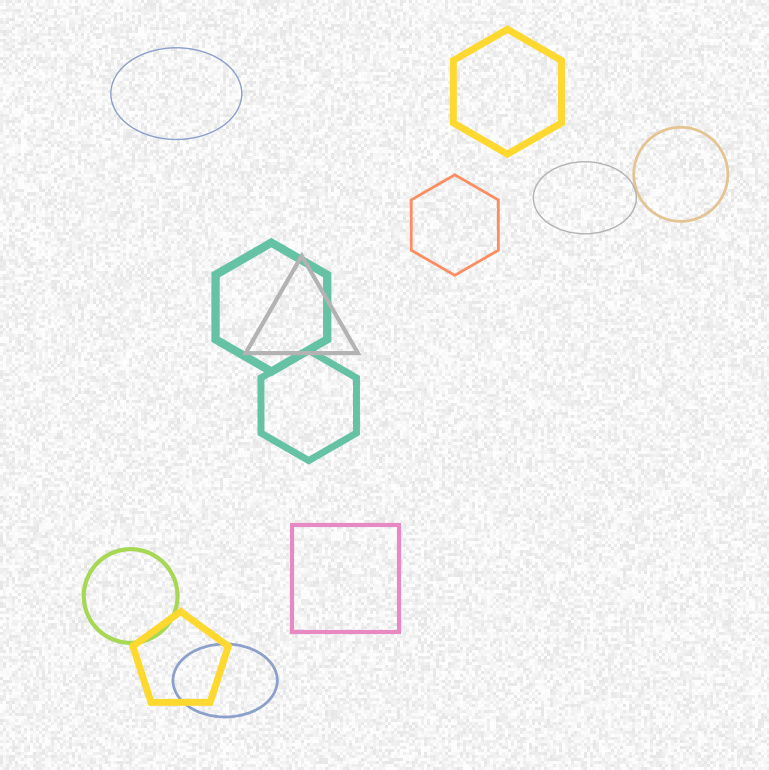[{"shape": "hexagon", "thickness": 2.5, "radius": 0.36, "center": [0.401, 0.473]}, {"shape": "hexagon", "thickness": 3, "radius": 0.42, "center": [0.352, 0.601]}, {"shape": "hexagon", "thickness": 1, "radius": 0.33, "center": [0.591, 0.708]}, {"shape": "oval", "thickness": 1, "radius": 0.34, "center": [0.292, 0.116]}, {"shape": "oval", "thickness": 0.5, "radius": 0.43, "center": [0.229, 0.878]}, {"shape": "square", "thickness": 1.5, "radius": 0.35, "center": [0.449, 0.249]}, {"shape": "circle", "thickness": 1.5, "radius": 0.3, "center": [0.17, 0.226]}, {"shape": "pentagon", "thickness": 2.5, "radius": 0.33, "center": [0.235, 0.141]}, {"shape": "hexagon", "thickness": 2.5, "radius": 0.41, "center": [0.659, 0.881]}, {"shape": "circle", "thickness": 1, "radius": 0.31, "center": [0.884, 0.774]}, {"shape": "triangle", "thickness": 1.5, "radius": 0.42, "center": [0.392, 0.584]}, {"shape": "oval", "thickness": 0.5, "radius": 0.33, "center": [0.76, 0.743]}]